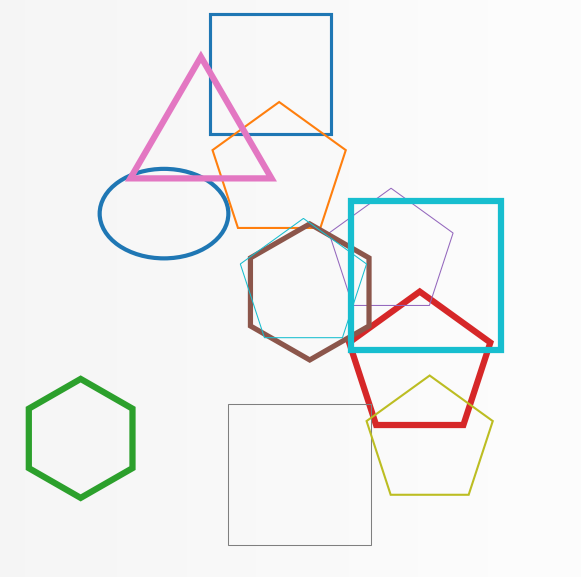[{"shape": "square", "thickness": 1.5, "radius": 0.52, "center": [0.465, 0.871]}, {"shape": "oval", "thickness": 2, "radius": 0.55, "center": [0.282, 0.629]}, {"shape": "pentagon", "thickness": 1, "radius": 0.6, "center": [0.48, 0.702]}, {"shape": "hexagon", "thickness": 3, "radius": 0.51, "center": [0.139, 0.24]}, {"shape": "pentagon", "thickness": 3, "radius": 0.64, "center": [0.722, 0.367]}, {"shape": "pentagon", "thickness": 0.5, "radius": 0.56, "center": [0.673, 0.561]}, {"shape": "hexagon", "thickness": 2.5, "radius": 0.59, "center": [0.533, 0.494]}, {"shape": "triangle", "thickness": 3, "radius": 0.7, "center": [0.346, 0.76]}, {"shape": "square", "thickness": 0.5, "radius": 0.61, "center": [0.515, 0.177]}, {"shape": "pentagon", "thickness": 1, "radius": 0.57, "center": [0.739, 0.235]}, {"shape": "pentagon", "thickness": 0.5, "radius": 0.57, "center": [0.522, 0.507]}, {"shape": "square", "thickness": 3, "radius": 0.65, "center": [0.733, 0.522]}]